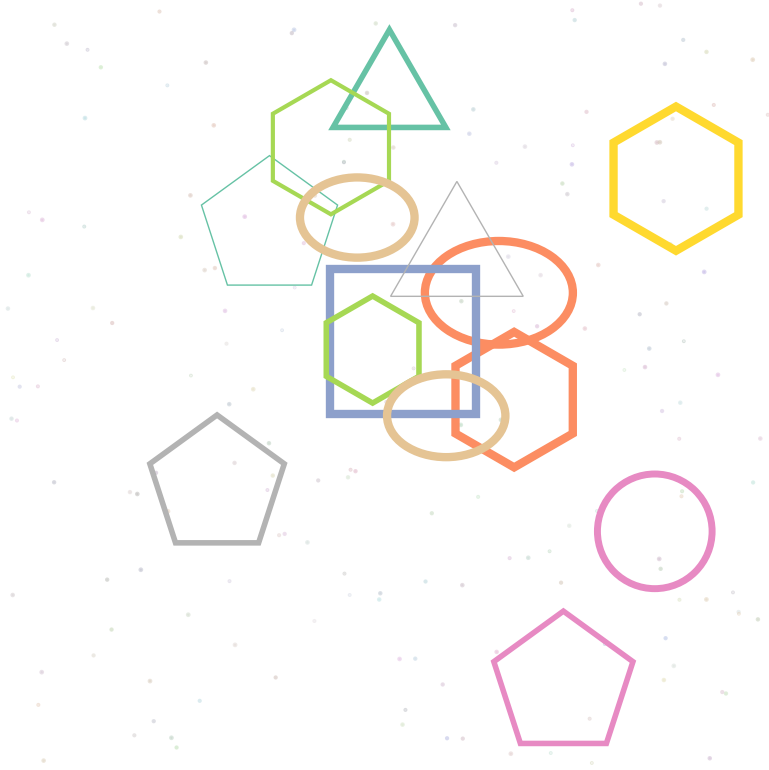[{"shape": "pentagon", "thickness": 0.5, "radius": 0.46, "center": [0.35, 0.705]}, {"shape": "triangle", "thickness": 2, "radius": 0.42, "center": [0.506, 0.877]}, {"shape": "hexagon", "thickness": 3, "radius": 0.44, "center": [0.668, 0.481]}, {"shape": "oval", "thickness": 3, "radius": 0.48, "center": [0.648, 0.62]}, {"shape": "square", "thickness": 3, "radius": 0.47, "center": [0.524, 0.556]}, {"shape": "circle", "thickness": 2.5, "radius": 0.37, "center": [0.85, 0.31]}, {"shape": "pentagon", "thickness": 2, "radius": 0.47, "center": [0.732, 0.111]}, {"shape": "hexagon", "thickness": 1.5, "radius": 0.44, "center": [0.43, 0.809]}, {"shape": "hexagon", "thickness": 2, "radius": 0.35, "center": [0.484, 0.546]}, {"shape": "hexagon", "thickness": 3, "radius": 0.47, "center": [0.878, 0.768]}, {"shape": "oval", "thickness": 3, "radius": 0.38, "center": [0.58, 0.46]}, {"shape": "oval", "thickness": 3, "radius": 0.37, "center": [0.464, 0.717]}, {"shape": "pentagon", "thickness": 2, "radius": 0.46, "center": [0.282, 0.369]}, {"shape": "triangle", "thickness": 0.5, "radius": 0.5, "center": [0.593, 0.665]}]